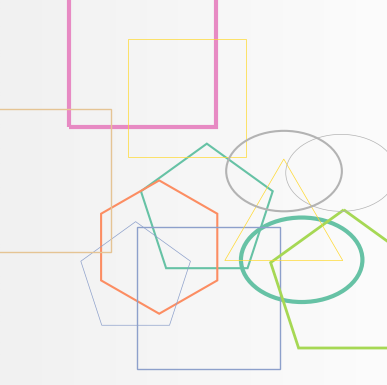[{"shape": "pentagon", "thickness": 1.5, "radius": 0.89, "center": [0.534, 0.448]}, {"shape": "oval", "thickness": 3, "radius": 0.78, "center": [0.779, 0.325]}, {"shape": "hexagon", "thickness": 1.5, "radius": 0.87, "center": [0.411, 0.358]}, {"shape": "square", "thickness": 1, "radius": 0.92, "center": [0.539, 0.225]}, {"shape": "pentagon", "thickness": 0.5, "radius": 0.74, "center": [0.35, 0.276]}, {"shape": "square", "thickness": 3, "radius": 0.95, "center": [0.367, 0.862]}, {"shape": "pentagon", "thickness": 2, "radius": 0.99, "center": [0.887, 0.257]}, {"shape": "square", "thickness": 0.5, "radius": 0.76, "center": [0.482, 0.745]}, {"shape": "triangle", "thickness": 0.5, "radius": 0.88, "center": [0.732, 0.411]}, {"shape": "square", "thickness": 1, "radius": 0.93, "center": [0.1, 0.531]}, {"shape": "oval", "thickness": 0.5, "radius": 0.71, "center": [0.88, 0.551]}, {"shape": "oval", "thickness": 1.5, "radius": 0.75, "center": [0.733, 0.556]}]